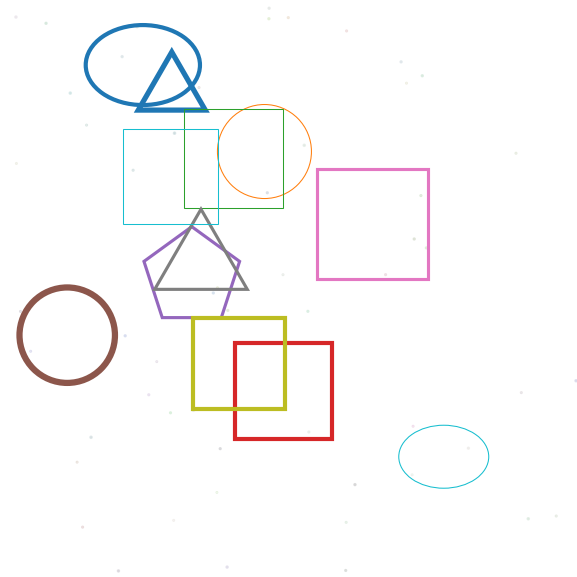[{"shape": "triangle", "thickness": 2.5, "radius": 0.33, "center": [0.297, 0.842]}, {"shape": "oval", "thickness": 2, "radius": 0.49, "center": [0.247, 0.886]}, {"shape": "circle", "thickness": 0.5, "radius": 0.41, "center": [0.458, 0.737]}, {"shape": "square", "thickness": 0.5, "radius": 0.43, "center": [0.404, 0.724]}, {"shape": "square", "thickness": 2, "radius": 0.42, "center": [0.491, 0.322]}, {"shape": "pentagon", "thickness": 1.5, "radius": 0.44, "center": [0.332, 0.52]}, {"shape": "circle", "thickness": 3, "radius": 0.41, "center": [0.116, 0.419]}, {"shape": "square", "thickness": 1.5, "radius": 0.48, "center": [0.645, 0.611]}, {"shape": "triangle", "thickness": 1.5, "radius": 0.46, "center": [0.348, 0.544]}, {"shape": "square", "thickness": 2, "radius": 0.39, "center": [0.414, 0.37]}, {"shape": "oval", "thickness": 0.5, "radius": 0.39, "center": [0.768, 0.208]}, {"shape": "square", "thickness": 0.5, "radius": 0.41, "center": [0.295, 0.694]}]